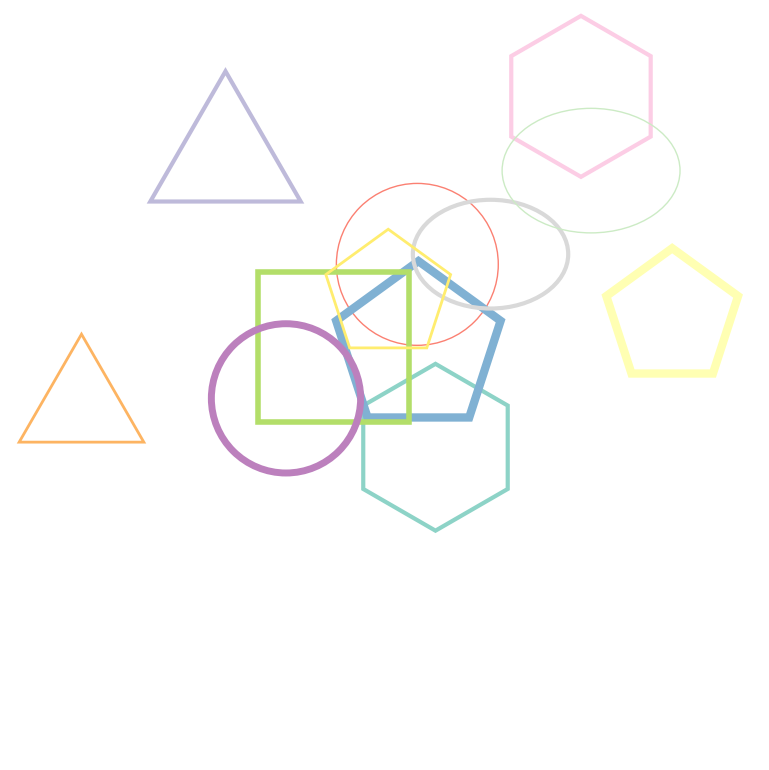[{"shape": "hexagon", "thickness": 1.5, "radius": 0.54, "center": [0.566, 0.419]}, {"shape": "pentagon", "thickness": 3, "radius": 0.45, "center": [0.873, 0.588]}, {"shape": "triangle", "thickness": 1.5, "radius": 0.56, "center": [0.293, 0.795]}, {"shape": "circle", "thickness": 0.5, "radius": 0.53, "center": [0.542, 0.657]}, {"shape": "pentagon", "thickness": 3, "radius": 0.56, "center": [0.543, 0.549]}, {"shape": "triangle", "thickness": 1, "radius": 0.47, "center": [0.106, 0.473]}, {"shape": "square", "thickness": 2, "radius": 0.49, "center": [0.433, 0.55]}, {"shape": "hexagon", "thickness": 1.5, "radius": 0.52, "center": [0.755, 0.875]}, {"shape": "oval", "thickness": 1.5, "radius": 0.5, "center": [0.637, 0.67]}, {"shape": "circle", "thickness": 2.5, "radius": 0.48, "center": [0.371, 0.483]}, {"shape": "oval", "thickness": 0.5, "radius": 0.58, "center": [0.768, 0.778]}, {"shape": "pentagon", "thickness": 1, "radius": 0.43, "center": [0.504, 0.617]}]